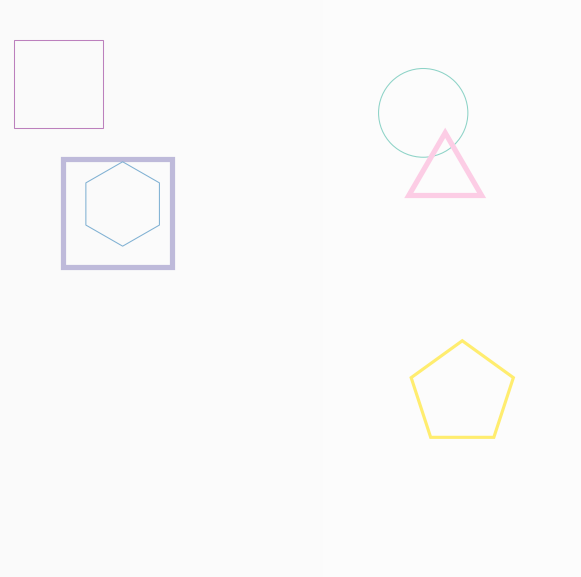[{"shape": "circle", "thickness": 0.5, "radius": 0.38, "center": [0.728, 0.804]}, {"shape": "square", "thickness": 2.5, "radius": 0.47, "center": [0.202, 0.63]}, {"shape": "hexagon", "thickness": 0.5, "radius": 0.37, "center": [0.211, 0.646]}, {"shape": "triangle", "thickness": 2.5, "radius": 0.36, "center": [0.766, 0.697]}, {"shape": "square", "thickness": 0.5, "radius": 0.38, "center": [0.101, 0.853]}, {"shape": "pentagon", "thickness": 1.5, "radius": 0.46, "center": [0.795, 0.317]}]